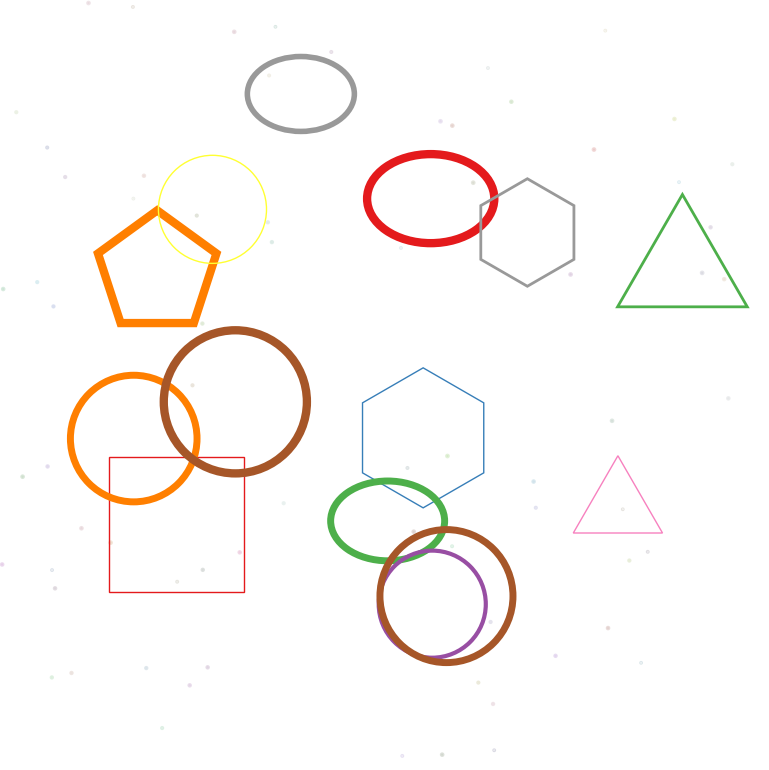[{"shape": "square", "thickness": 0.5, "radius": 0.44, "center": [0.229, 0.319]}, {"shape": "oval", "thickness": 3, "radius": 0.41, "center": [0.559, 0.742]}, {"shape": "hexagon", "thickness": 0.5, "radius": 0.45, "center": [0.55, 0.431]}, {"shape": "triangle", "thickness": 1, "radius": 0.49, "center": [0.886, 0.65]}, {"shape": "oval", "thickness": 2.5, "radius": 0.37, "center": [0.503, 0.324]}, {"shape": "circle", "thickness": 1.5, "radius": 0.35, "center": [0.561, 0.215]}, {"shape": "pentagon", "thickness": 3, "radius": 0.4, "center": [0.204, 0.646]}, {"shape": "circle", "thickness": 2.5, "radius": 0.41, "center": [0.174, 0.43]}, {"shape": "circle", "thickness": 0.5, "radius": 0.35, "center": [0.276, 0.728]}, {"shape": "circle", "thickness": 3, "radius": 0.46, "center": [0.306, 0.478]}, {"shape": "circle", "thickness": 2.5, "radius": 0.43, "center": [0.58, 0.226]}, {"shape": "triangle", "thickness": 0.5, "radius": 0.33, "center": [0.802, 0.341]}, {"shape": "oval", "thickness": 2, "radius": 0.35, "center": [0.391, 0.878]}, {"shape": "hexagon", "thickness": 1, "radius": 0.35, "center": [0.685, 0.698]}]